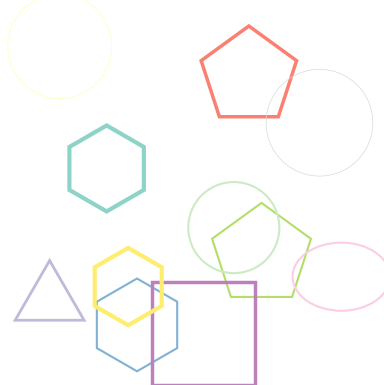[{"shape": "hexagon", "thickness": 3, "radius": 0.56, "center": [0.277, 0.562]}, {"shape": "circle", "thickness": 0.5, "radius": 0.68, "center": [0.155, 0.879]}, {"shape": "triangle", "thickness": 2, "radius": 0.52, "center": [0.129, 0.22]}, {"shape": "pentagon", "thickness": 2.5, "radius": 0.65, "center": [0.646, 0.802]}, {"shape": "hexagon", "thickness": 1.5, "radius": 0.6, "center": [0.356, 0.156]}, {"shape": "pentagon", "thickness": 1.5, "radius": 0.68, "center": [0.679, 0.338]}, {"shape": "oval", "thickness": 1.5, "radius": 0.63, "center": [0.886, 0.281]}, {"shape": "circle", "thickness": 0.5, "radius": 0.69, "center": [0.83, 0.681]}, {"shape": "square", "thickness": 2.5, "radius": 0.67, "center": [0.528, 0.133]}, {"shape": "circle", "thickness": 1.5, "radius": 0.59, "center": [0.607, 0.409]}, {"shape": "hexagon", "thickness": 3, "radius": 0.5, "center": [0.333, 0.256]}]